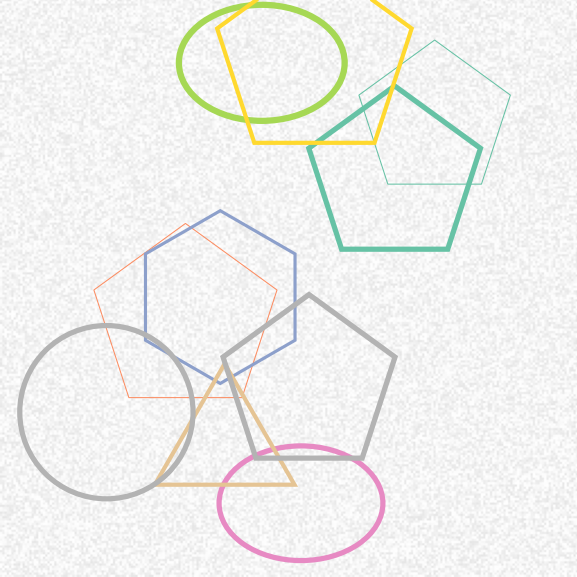[{"shape": "pentagon", "thickness": 0.5, "radius": 0.69, "center": [0.753, 0.792]}, {"shape": "pentagon", "thickness": 2.5, "radius": 0.78, "center": [0.683, 0.694]}, {"shape": "pentagon", "thickness": 0.5, "radius": 0.83, "center": [0.321, 0.445]}, {"shape": "hexagon", "thickness": 1.5, "radius": 0.75, "center": [0.381, 0.485]}, {"shape": "oval", "thickness": 2.5, "radius": 0.71, "center": [0.521, 0.128]}, {"shape": "oval", "thickness": 3, "radius": 0.72, "center": [0.453, 0.89]}, {"shape": "pentagon", "thickness": 2, "radius": 0.89, "center": [0.544, 0.895]}, {"shape": "triangle", "thickness": 2, "radius": 0.7, "center": [0.389, 0.23]}, {"shape": "pentagon", "thickness": 2.5, "radius": 0.78, "center": [0.535, 0.333]}, {"shape": "circle", "thickness": 2.5, "radius": 0.75, "center": [0.184, 0.285]}]